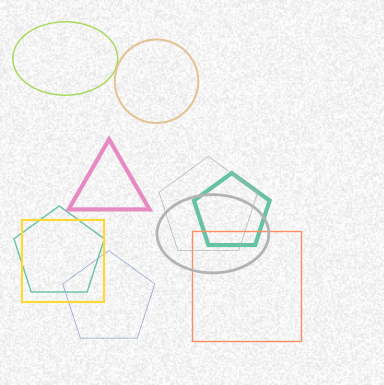[{"shape": "pentagon", "thickness": 1, "radius": 0.62, "center": [0.154, 0.341]}, {"shape": "pentagon", "thickness": 3, "radius": 0.52, "center": [0.602, 0.447]}, {"shape": "square", "thickness": 1, "radius": 0.71, "center": [0.641, 0.256]}, {"shape": "pentagon", "thickness": 0.5, "radius": 0.63, "center": [0.283, 0.224]}, {"shape": "triangle", "thickness": 3, "radius": 0.61, "center": [0.283, 0.517]}, {"shape": "oval", "thickness": 1, "radius": 0.68, "center": [0.169, 0.848]}, {"shape": "square", "thickness": 1.5, "radius": 0.53, "center": [0.163, 0.322]}, {"shape": "circle", "thickness": 1.5, "radius": 0.54, "center": [0.407, 0.789]}, {"shape": "pentagon", "thickness": 0.5, "radius": 0.67, "center": [0.541, 0.459]}, {"shape": "oval", "thickness": 2, "radius": 0.73, "center": [0.553, 0.393]}]